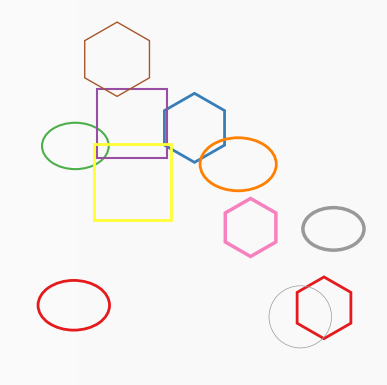[{"shape": "oval", "thickness": 2, "radius": 0.46, "center": [0.19, 0.207]}, {"shape": "hexagon", "thickness": 2, "radius": 0.4, "center": [0.836, 0.201]}, {"shape": "hexagon", "thickness": 2, "radius": 0.45, "center": [0.502, 0.668]}, {"shape": "oval", "thickness": 1.5, "radius": 0.43, "center": [0.194, 0.621]}, {"shape": "square", "thickness": 1.5, "radius": 0.45, "center": [0.34, 0.679]}, {"shape": "oval", "thickness": 2, "radius": 0.49, "center": [0.615, 0.573]}, {"shape": "square", "thickness": 2, "radius": 0.49, "center": [0.342, 0.528]}, {"shape": "hexagon", "thickness": 1, "radius": 0.48, "center": [0.302, 0.846]}, {"shape": "hexagon", "thickness": 2.5, "radius": 0.38, "center": [0.647, 0.409]}, {"shape": "oval", "thickness": 2.5, "radius": 0.39, "center": [0.861, 0.405]}, {"shape": "circle", "thickness": 0.5, "radius": 0.4, "center": [0.775, 0.177]}]